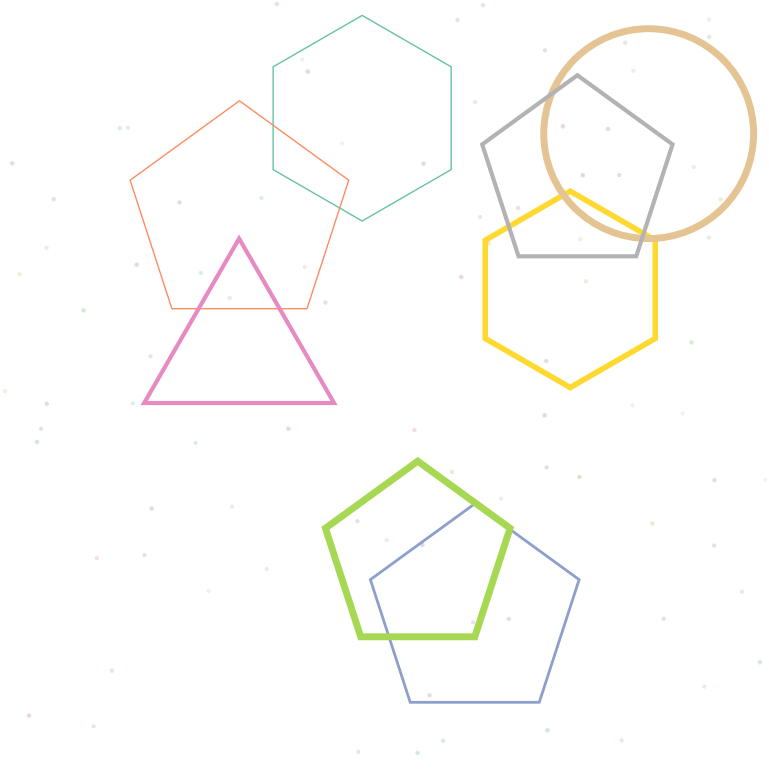[{"shape": "hexagon", "thickness": 0.5, "radius": 0.67, "center": [0.47, 0.846]}, {"shape": "pentagon", "thickness": 0.5, "radius": 0.75, "center": [0.311, 0.72]}, {"shape": "pentagon", "thickness": 1, "radius": 0.71, "center": [0.617, 0.203]}, {"shape": "triangle", "thickness": 1.5, "radius": 0.71, "center": [0.311, 0.548]}, {"shape": "pentagon", "thickness": 2.5, "radius": 0.63, "center": [0.543, 0.275]}, {"shape": "hexagon", "thickness": 2, "radius": 0.64, "center": [0.741, 0.624]}, {"shape": "circle", "thickness": 2.5, "radius": 0.68, "center": [0.842, 0.826]}, {"shape": "pentagon", "thickness": 1.5, "radius": 0.65, "center": [0.75, 0.772]}]